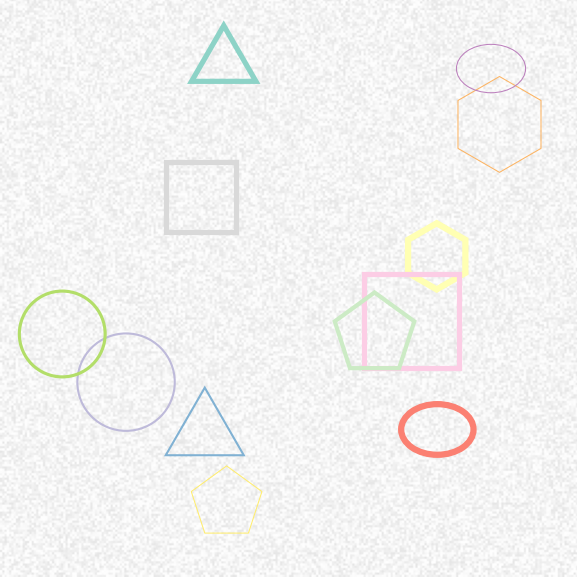[{"shape": "triangle", "thickness": 2.5, "radius": 0.32, "center": [0.387, 0.89]}, {"shape": "hexagon", "thickness": 3, "radius": 0.29, "center": [0.756, 0.555]}, {"shape": "circle", "thickness": 1, "radius": 0.42, "center": [0.218, 0.337]}, {"shape": "oval", "thickness": 3, "radius": 0.31, "center": [0.757, 0.255]}, {"shape": "triangle", "thickness": 1, "radius": 0.39, "center": [0.355, 0.25]}, {"shape": "hexagon", "thickness": 0.5, "radius": 0.41, "center": [0.865, 0.784]}, {"shape": "circle", "thickness": 1.5, "radius": 0.37, "center": [0.108, 0.421]}, {"shape": "square", "thickness": 2.5, "radius": 0.41, "center": [0.712, 0.443]}, {"shape": "square", "thickness": 2.5, "radius": 0.3, "center": [0.348, 0.658]}, {"shape": "oval", "thickness": 0.5, "radius": 0.3, "center": [0.85, 0.88]}, {"shape": "pentagon", "thickness": 2, "radius": 0.36, "center": [0.649, 0.42]}, {"shape": "pentagon", "thickness": 0.5, "radius": 0.32, "center": [0.392, 0.128]}]